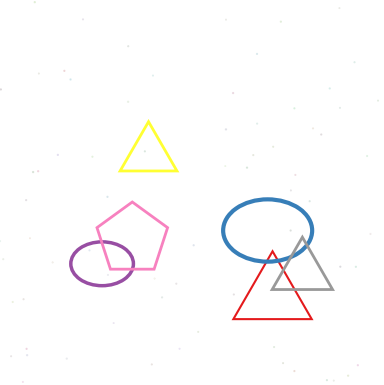[{"shape": "triangle", "thickness": 1.5, "radius": 0.59, "center": [0.708, 0.23]}, {"shape": "oval", "thickness": 3, "radius": 0.58, "center": [0.695, 0.401]}, {"shape": "oval", "thickness": 2.5, "radius": 0.41, "center": [0.265, 0.315]}, {"shape": "triangle", "thickness": 2, "radius": 0.43, "center": [0.386, 0.599]}, {"shape": "pentagon", "thickness": 2, "radius": 0.48, "center": [0.344, 0.379]}, {"shape": "triangle", "thickness": 2, "radius": 0.45, "center": [0.785, 0.293]}]